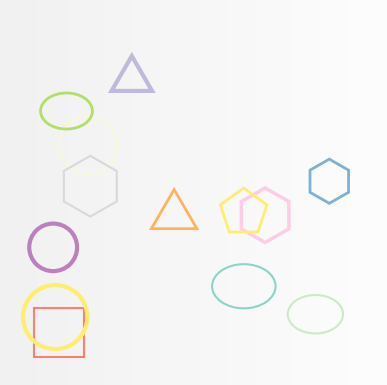[{"shape": "oval", "thickness": 1.5, "radius": 0.41, "center": [0.629, 0.256]}, {"shape": "circle", "thickness": 0.5, "radius": 0.37, "center": [0.227, 0.622]}, {"shape": "triangle", "thickness": 3, "radius": 0.3, "center": [0.34, 0.794]}, {"shape": "square", "thickness": 1.5, "radius": 0.32, "center": [0.153, 0.137]}, {"shape": "hexagon", "thickness": 2, "radius": 0.29, "center": [0.85, 0.529]}, {"shape": "triangle", "thickness": 2, "radius": 0.34, "center": [0.449, 0.44]}, {"shape": "oval", "thickness": 2, "radius": 0.33, "center": [0.172, 0.712]}, {"shape": "hexagon", "thickness": 2.5, "radius": 0.35, "center": [0.684, 0.441]}, {"shape": "hexagon", "thickness": 1.5, "radius": 0.39, "center": [0.233, 0.516]}, {"shape": "circle", "thickness": 3, "radius": 0.31, "center": [0.137, 0.358]}, {"shape": "oval", "thickness": 1.5, "radius": 0.36, "center": [0.814, 0.184]}, {"shape": "circle", "thickness": 3, "radius": 0.42, "center": [0.143, 0.176]}, {"shape": "pentagon", "thickness": 2, "radius": 0.32, "center": [0.629, 0.448]}]